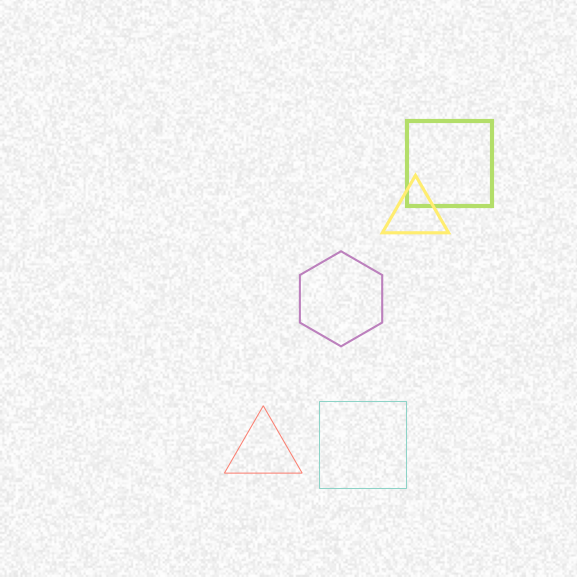[{"shape": "square", "thickness": 0.5, "radius": 0.38, "center": [0.628, 0.229]}, {"shape": "triangle", "thickness": 0.5, "radius": 0.39, "center": [0.456, 0.219]}, {"shape": "square", "thickness": 2, "radius": 0.37, "center": [0.778, 0.716]}, {"shape": "hexagon", "thickness": 1, "radius": 0.41, "center": [0.591, 0.482]}, {"shape": "triangle", "thickness": 1.5, "radius": 0.33, "center": [0.719, 0.629]}]